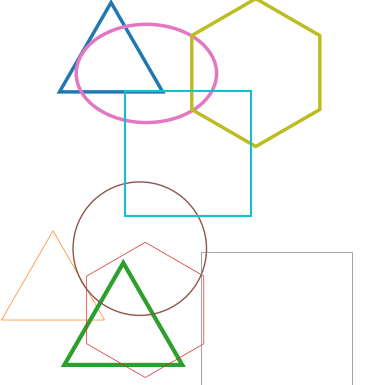[{"shape": "triangle", "thickness": 2.5, "radius": 0.77, "center": [0.289, 0.839]}, {"shape": "triangle", "thickness": 0.5, "radius": 0.77, "center": [0.138, 0.246]}, {"shape": "triangle", "thickness": 3, "radius": 0.88, "center": [0.32, 0.141]}, {"shape": "hexagon", "thickness": 0.5, "radius": 0.88, "center": [0.377, 0.195]}, {"shape": "circle", "thickness": 1, "radius": 0.87, "center": [0.363, 0.354]}, {"shape": "oval", "thickness": 2.5, "radius": 0.91, "center": [0.38, 0.809]}, {"shape": "square", "thickness": 0.5, "radius": 0.98, "center": [0.718, 0.151]}, {"shape": "hexagon", "thickness": 2.5, "radius": 0.96, "center": [0.664, 0.812]}, {"shape": "square", "thickness": 1.5, "radius": 0.81, "center": [0.489, 0.601]}]